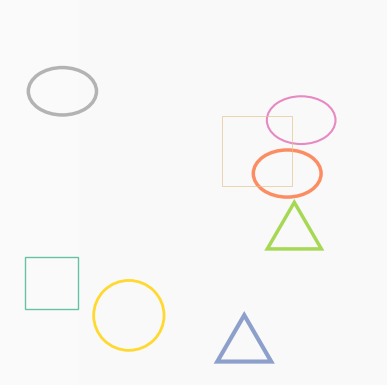[{"shape": "square", "thickness": 1, "radius": 0.34, "center": [0.133, 0.265]}, {"shape": "oval", "thickness": 2.5, "radius": 0.44, "center": [0.741, 0.549]}, {"shape": "triangle", "thickness": 3, "radius": 0.4, "center": [0.63, 0.101]}, {"shape": "oval", "thickness": 1.5, "radius": 0.44, "center": [0.777, 0.688]}, {"shape": "triangle", "thickness": 2.5, "radius": 0.4, "center": [0.76, 0.394]}, {"shape": "circle", "thickness": 2, "radius": 0.45, "center": [0.333, 0.181]}, {"shape": "square", "thickness": 0.5, "radius": 0.45, "center": [0.664, 0.608]}, {"shape": "oval", "thickness": 2.5, "radius": 0.44, "center": [0.161, 0.763]}]